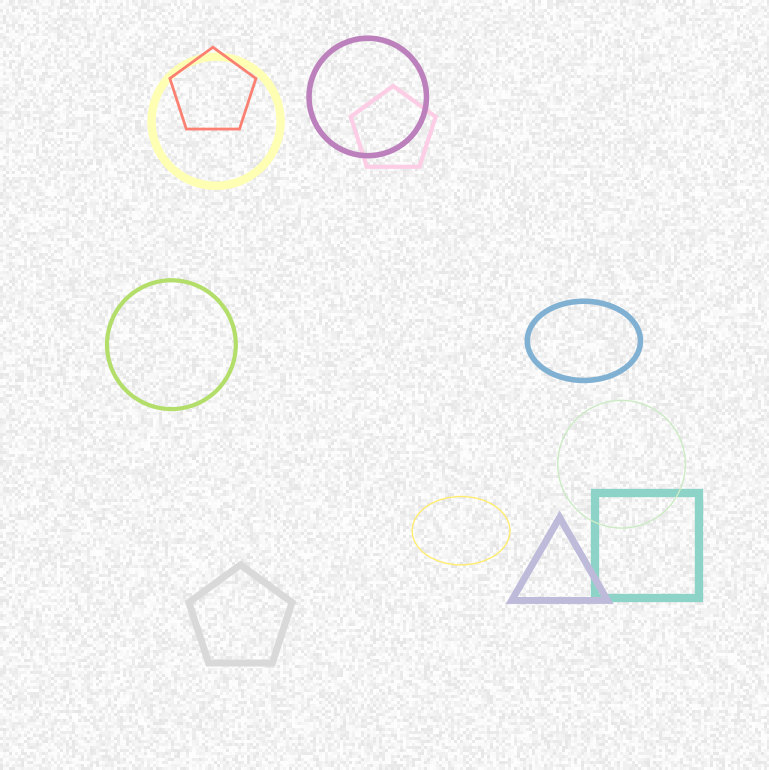[{"shape": "square", "thickness": 3, "radius": 0.34, "center": [0.84, 0.292]}, {"shape": "circle", "thickness": 3, "radius": 0.42, "center": [0.281, 0.843]}, {"shape": "triangle", "thickness": 2.5, "radius": 0.36, "center": [0.727, 0.256]}, {"shape": "pentagon", "thickness": 1, "radius": 0.29, "center": [0.277, 0.88]}, {"shape": "oval", "thickness": 2, "radius": 0.37, "center": [0.758, 0.557]}, {"shape": "circle", "thickness": 1.5, "radius": 0.42, "center": [0.223, 0.552]}, {"shape": "pentagon", "thickness": 1.5, "radius": 0.29, "center": [0.511, 0.83]}, {"shape": "pentagon", "thickness": 2.5, "radius": 0.35, "center": [0.312, 0.196]}, {"shape": "circle", "thickness": 2, "radius": 0.38, "center": [0.478, 0.874]}, {"shape": "circle", "thickness": 0.5, "radius": 0.41, "center": [0.807, 0.397]}, {"shape": "oval", "thickness": 0.5, "radius": 0.32, "center": [0.599, 0.311]}]